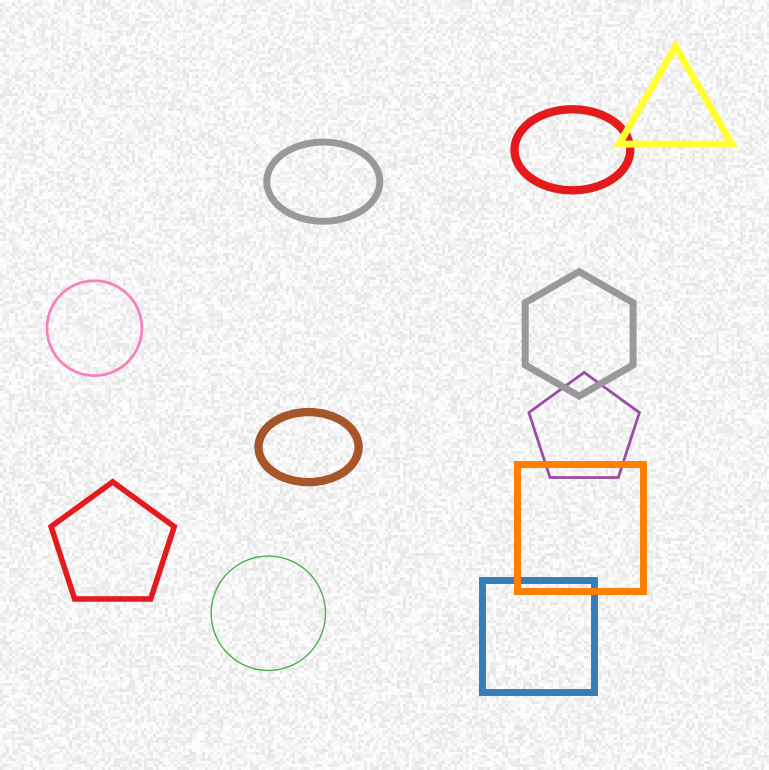[{"shape": "oval", "thickness": 3, "radius": 0.38, "center": [0.743, 0.805]}, {"shape": "pentagon", "thickness": 2, "radius": 0.42, "center": [0.146, 0.29]}, {"shape": "square", "thickness": 2.5, "radius": 0.36, "center": [0.699, 0.174]}, {"shape": "circle", "thickness": 0.5, "radius": 0.37, "center": [0.348, 0.204]}, {"shape": "pentagon", "thickness": 1, "radius": 0.38, "center": [0.759, 0.441]}, {"shape": "square", "thickness": 2.5, "radius": 0.41, "center": [0.753, 0.315]}, {"shape": "triangle", "thickness": 2.5, "radius": 0.42, "center": [0.877, 0.855]}, {"shape": "oval", "thickness": 3, "radius": 0.32, "center": [0.401, 0.419]}, {"shape": "circle", "thickness": 1, "radius": 0.31, "center": [0.123, 0.574]}, {"shape": "hexagon", "thickness": 2.5, "radius": 0.4, "center": [0.752, 0.566]}, {"shape": "oval", "thickness": 2.5, "radius": 0.37, "center": [0.42, 0.764]}]